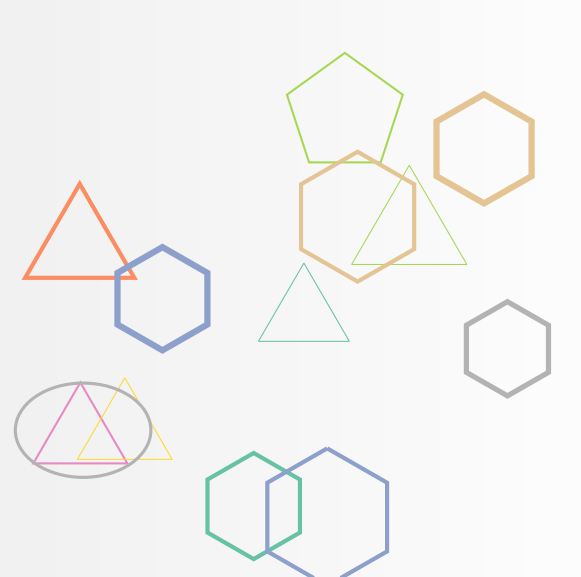[{"shape": "hexagon", "thickness": 2, "radius": 0.46, "center": [0.437, 0.123]}, {"shape": "triangle", "thickness": 0.5, "radius": 0.45, "center": [0.523, 0.453]}, {"shape": "triangle", "thickness": 2, "radius": 0.54, "center": [0.137, 0.572]}, {"shape": "hexagon", "thickness": 3, "radius": 0.45, "center": [0.279, 0.482]}, {"shape": "hexagon", "thickness": 2, "radius": 0.59, "center": [0.563, 0.104]}, {"shape": "triangle", "thickness": 1, "radius": 0.47, "center": [0.138, 0.243]}, {"shape": "triangle", "thickness": 0.5, "radius": 0.57, "center": [0.704, 0.598]}, {"shape": "pentagon", "thickness": 1, "radius": 0.52, "center": [0.593, 0.803]}, {"shape": "triangle", "thickness": 0.5, "radius": 0.47, "center": [0.215, 0.251]}, {"shape": "hexagon", "thickness": 3, "radius": 0.47, "center": [0.833, 0.741]}, {"shape": "hexagon", "thickness": 2, "radius": 0.56, "center": [0.615, 0.624]}, {"shape": "oval", "thickness": 1.5, "radius": 0.58, "center": [0.143, 0.254]}, {"shape": "hexagon", "thickness": 2.5, "radius": 0.41, "center": [0.873, 0.395]}]